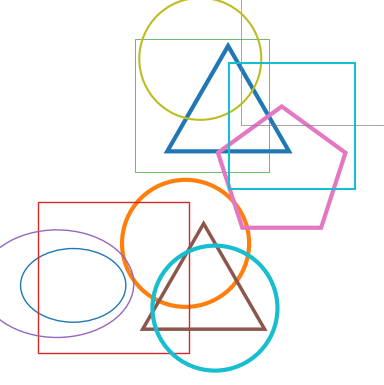[{"shape": "triangle", "thickness": 3, "radius": 0.91, "center": [0.592, 0.698]}, {"shape": "oval", "thickness": 1, "radius": 0.68, "center": [0.19, 0.259]}, {"shape": "circle", "thickness": 3, "radius": 0.83, "center": [0.482, 0.368]}, {"shape": "square", "thickness": 0.5, "radius": 0.87, "center": [0.525, 0.726]}, {"shape": "square", "thickness": 1, "radius": 0.98, "center": [0.294, 0.28]}, {"shape": "oval", "thickness": 1, "radius": 1.0, "center": [0.148, 0.263]}, {"shape": "triangle", "thickness": 2.5, "radius": 0.91, "center": [0.529, 0.236]}, {"shape": "pentagon", "thickness": 3, "radius": 0.87, "center": [0.732, 0.549]}, {"shape": "square", "thickness": 0.5, "radius": 0.96, "center": [0.816, 0.867]}, {"shape": "circle", "thickness": 1.5, "radius": 0.79, "center": [0.52, 0.847]}, {"shape": "circle", "thickness": 3, "radius": 0.81, "center": [0.558, 0.2]}, {"shape": "square", "thickness": 1.5, "radius": 0.82, "center": [0.759, 0.673]}]